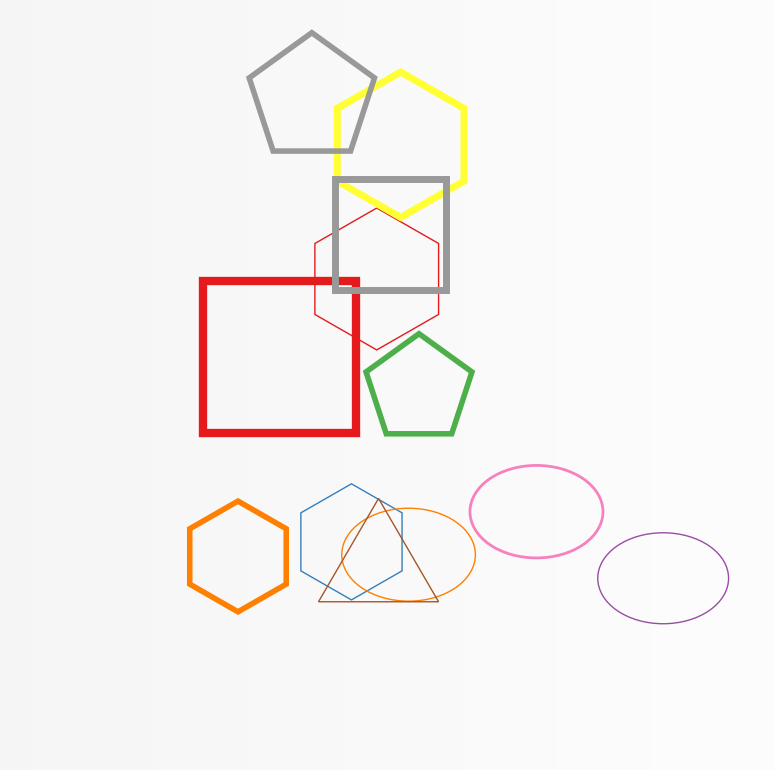[{"shape": "hexagon", "thickness": 0.5, "radius": 0.46, "center": [0.486, 0.638]}, {"shape": "square", "thickness": 3, "radius": 0.49, "center": [0.361, 0.536]}, {"shape": "hexagon", "thickness": 0.5, "radius": 0.38, "center": [0.453, 0.296]}, {"shape": "pentagon", "thickness": 2, "radius": 0.36, "center": [0.541, 0.495]}, {"shape": "oval", "thickness": 0.5, "radius": 0.42, "center": [0.856, 0.249]}, {"shape": "oval", "thickness": 0.5, "radius": 0.43, "center": [0.527, 0.28]}, {"shape": "hexagon", "thickness": 2, "radius": 0.36, "center": [0.307, 0.277]}, {"shape": "hexagon", "thickness": 2.5, "radius": 0.47, "center": [0.517, 0.812]}, {"shape": "triangle", "thickness": 0.5, "radius": 0.45, "center": [0.488, 0.263]}, {"shape": "oval", "thickness": 1, "radius": 0.43, "center": [0.692, 0.335]}, {"shape": "square", "thickness": 2.5, "radius": 0.36, "center": [0.504, 0.695]}, {"shape": "pentagon", "thickness": 2, "radius": 0.42, "center": [0.402, 0.873]}]